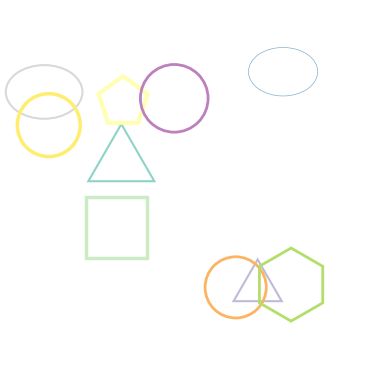[{"shape": "triangle", "thickness": 1.5, "radius": 0.5, "center": [0.315, 0.579]}, {"shape": "pentagon", "thickness": 3, "radius": 0.34, "center": [0.32, 0.735]}, {"shape": "triangle", "thickness": 1.5, "radius": 0.36, "center": [0.669, 0.254]}, {"shape": "oval", "thickness": 0.5, "radius": 0.45, "center": [0.735, 0.814]}, {"shape": "circle", "thickness": 2, "radius": 0.4, "center": [0.612, 0.254]}, {"shape": "hexagon", "thickness": 2, "radius": 0.47, "center": [0.756, 0.261]}, {"shape": "oval", "thickness": 1.5, "radius": 0.5, "center": [0.115, 0.761]}, {"shape": "circle", "thickness": 2, "radius": 0.44, "center": [0.453, 0.745]}, {"shape": "square", "thickness": 2.5, "radius": 0.39, "center": [0.303, 0.409]}, {"shape": "circle", "thickness": 2.5, "radius": 0.41, "center": [0.127, 0.675]}]